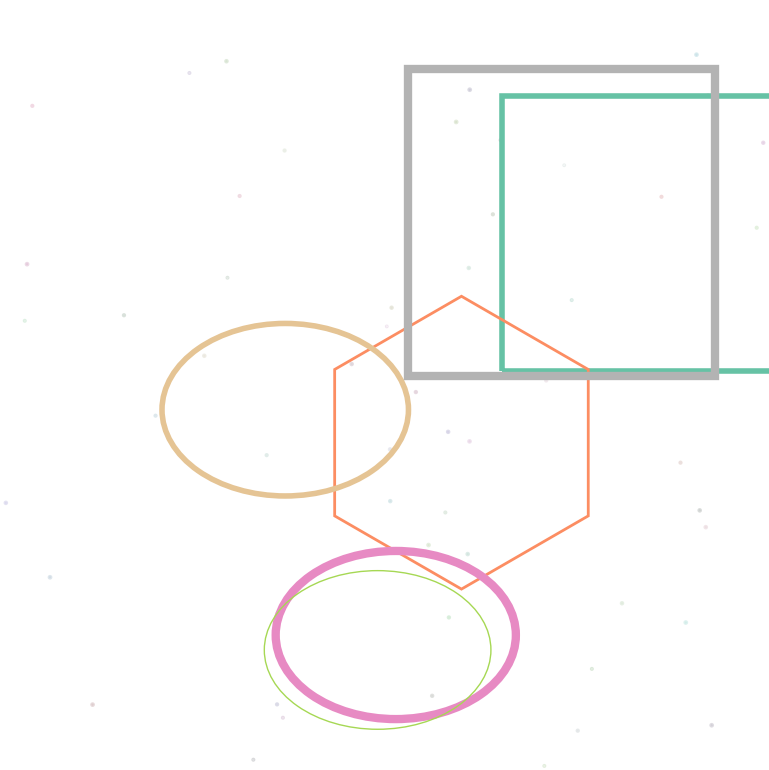[{"shape": "square", "thickness": 2, "radius": 0.89, "center": [0.83, 0.696]}, {"shape": "hexagon", "thickness": 1, "radius": 0.95, "center": [0.599, 0.425]}, {"shape": "oval", "thickness": 3, "radius": 0.78, "center": [0.514, 0.175]}, {"shape": "oval", "thickness": 0.5, "radius": 0.74, "center": [0.49, 0.156]}, {"shape": "oval", "thickness": 2, "radius": 0.8, "center": [0.37, 0.468]}, {"shape": "square", "thickness": 3, "radius": 1.0, "center": [0.729, 0.711]}]